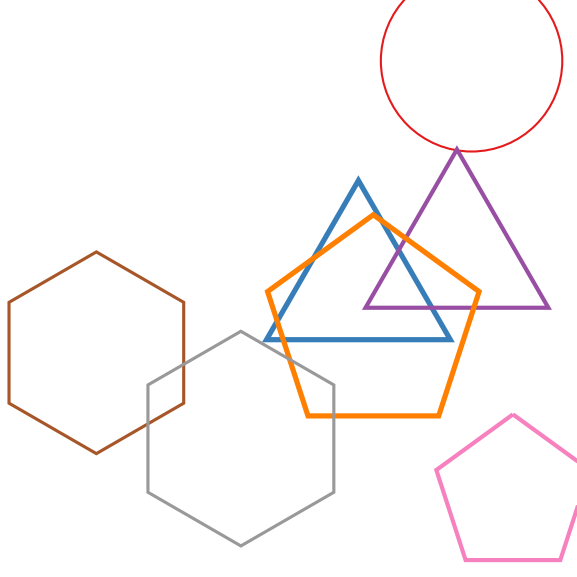[{"shape": "circle", "thickness": 1, "radius": 0.79, "center": [0.817, 0.894]}, {"shape": "triangle", "thickness": 2.5, "radius": 0.92, "center": [0.621, 0.503]}, {"shape": "triangle", "thickness": 2, "radius": 0.91, "center": [0.791, 0.558]}, {"shape": "pentagon", "thickness": 2.5, "radius": 0.96, "center": [0.646, 0.435]}, {"shape": "hexagon", "thickness": 1.5, "radius": 0.87, "center": [0.167, 0.388]}, {"shape": "pentagon", "thickness": 2, "radius": 0.7, "center": [0.888, 0.142]}, {"shape": "hexagon", "thickness": 1.5, "radius": 0.93, "center": [0.417, 0.24]}]